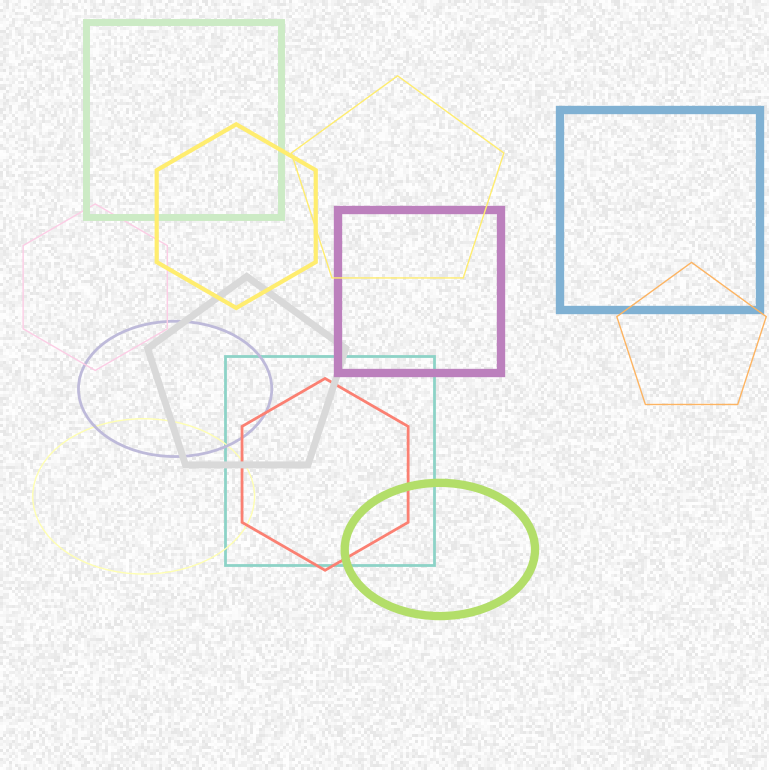[{"shape": "square", "thickness": 1, "radius": 0.68, "center": [0.428, 0.402]}, {"shape": "oval", "thickness": 0.5, "radius": 0.72, "center": [0.187, 0.355]}, {"shape": "oval", "thickness": 1, "radius": 0.63, "center": [0.227, 0.495]}, {"shape": "hexagon", "thickness": 1, "radius": 0.62, "center": [0.422, 0.384]}, {"shape": "square", "thickness": 3, "radius": 0.65, "center": [0.857, 0.727]}, {"shape": "pentagon", "thickness": 0.5, "radius": 0.51, "center": [0.898, 0.557]}, {"shape": "oval", "thickness": 3, "radius": 0.62, "center": [0.571, 0.286]}, {"shape": "hexagon", "thickness": 0.5, "radius": 0.54, "center": [0.124, 0.627]}, {"shape": "pentagon", "thickness": 2.5, "radius": 0.68, "center": [0.32, 0.506]}, {"shape": "square", "thickness": 3, "radius": 0.53, "center": [0.545, 0.622]}, {"shape": "square", "thickness": 2.5, "radius": 0.63, "center": [0.238, 0.844]}, {"shape": "hexagon", "thickness": 1.5, "radius": 0.6, "center": [0.307, 0.719]}, {"shape": "pentagon", "thickness": 0.5, "radius": 0.73, "center": [0.516, 0.756]}]